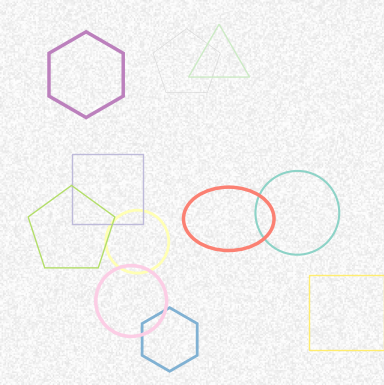[{"shape": "circle", "thickness": 1.5, "radius": 0.54, "center": [0.772, 0.447]}, {"shape": "circle", "thickness": 2, "radius": 0.41, "center": [0.357, 0.372]}, {"shape": "square", "thickness": 1, "radius": 0.46, "center": [0.279, 0.509]}, {"shape": "oval", "thickness": 2.5, "radius": 0.59, "center": [0.594, 0.432]}, {"shape": "hexagon", "thickness": 2, "radius": 0.41, "center": [0.441, 0.118]}, {"shape": "pentagon", "thickness": 1, "radius": 0.59, "center": [0.186, 0.4]}, {"shape": "circle", "thickness": 2.5, "radius": 0.46, "center": [0.341, 0.218]}, {"shape": "pentagon", "thickness": 0.5, "radius": 0.46, "center": [0.485, 0.834]}, {"shape": "hexagon", "thickness": 2.5, "radius": 0.56, "center": [0.224, 0.806]}, {"shape": "triangle", "thickness": 1, "radius": 0.46, "center": [0.569, 0.846]}, {"shape": "square", "thickness": 1, "radius": 0.49, "center": [0.899, 0.189]}]